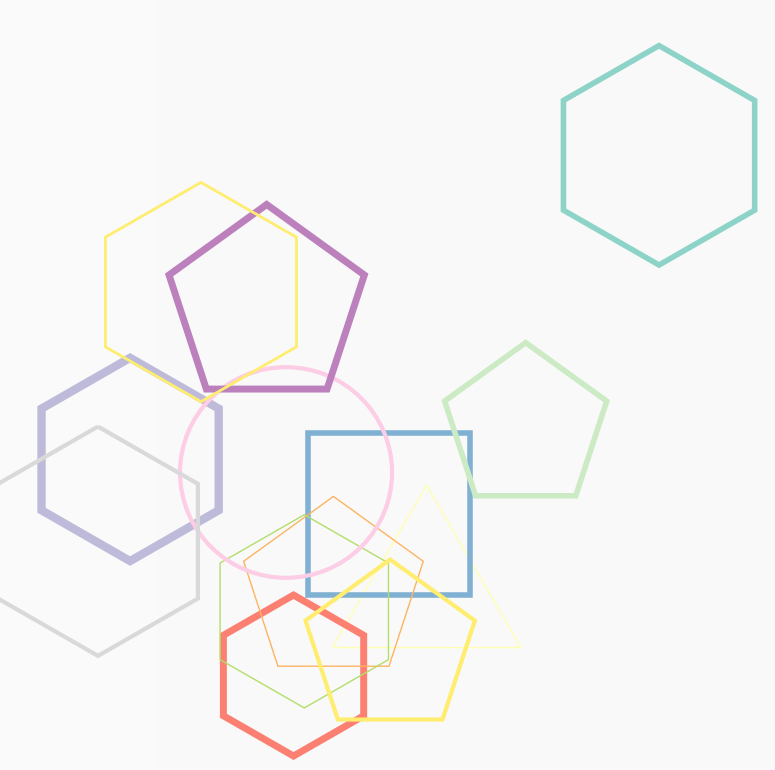[{"shape": "hexagon", "thickness": 2, "radius": 0.71, "center": [0.85, 0.798]}, {"shape": "triangle", "thickness": 0.5, "radius": 0.7, "center": [0.55, 0.229]}, {"shape": "hexagon", "thickness": 3, "radius": 0.66, "center": [0.168, 0.403]}, {"shape": "hexagon", "thickness": 2.5, "radius": 0.52, "center": [0.379, 0.123]}, {"shape": "square", "thickness": 2, "radius": 0.53, "center": [0.502, 0.332]}, {"shape": "pentagon", "thickness": 0.5, "radius": 0.61, "center": [0.43, 0.233]}, {"shape": "hexagon", "thickness": 0.5, "radius": 0.63, "center": [0.393, 0.206]}, {"shape": "circle", "thickness": 1.5, "radius": 0.68, "center": [0.369, 0.386]}, {"shape": "hexagon", "thickness": 1.5, "radius": 0.74, "center": [0.126, 0.297]}, {"shape": "pentagon", "thickness": 2.5, "radius": 0.66, "center": [0.344, 0.602]}, {"shape": "pentagon", "thickness": 2, "radius": 0.55, "center": [0.678, 0.445]}, {"shape": "pentagon", "thickness": 1.5, "radius": 0.57, "center": [0.503, 0.158]}, {"shape": "hexagon", "thickness": 1, "radius": 0.71, "center": [0.259, 0.621]}]